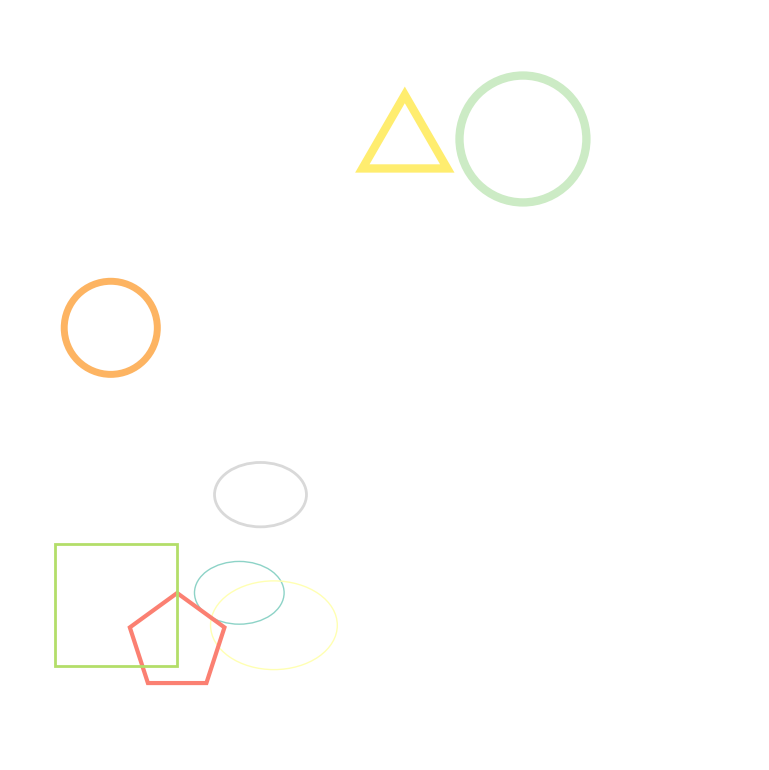[{"shape": "oval", "thickness": 0.5, "radius": 0.29, "center": [0.311, 0.23]}, {"shape": "oval", "thickness": 0.5, "radius": 0.41, "center": [0.356, 0.188]}, {"shape": "pentagon", "thickness": 1.5, "radius": 0.32, "center": [0.23, 0.165]}, {"shape": "circle", "thickness": 2.5, "radius": 0.3, "center": [0.144, 0.574]}, {"shape": "square", "thickness": 1, "radius": 0.4, "center": [0.151, 0.215]}, {"shape": "oval", "thickness": 1, "radius": 0.3, "center": [0.338, 0.358]}, {"shape": "circle", "thickness": 3, "radius": 0.41, "center": [0.679, 0.82]}, {"shape": "triangle", "thickness": 3, "radius": 0.32, "center": [0.526, 0.813]}]